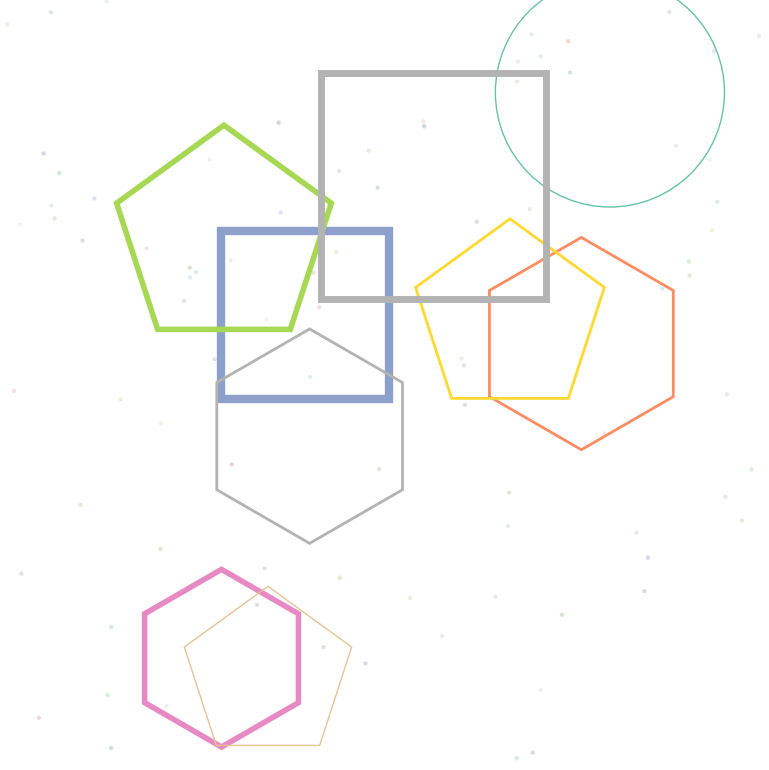[{"shape": "circle", "thickness": 0.5, "radius": 0.74, "center": [0.792, 0.88]}, {"shape": "hexagon", "thickness": 1, "radius": 0.69, "center": [0.755, 0.554]}, {"shape": "square", "thickness": 3, "radius": 0.55, "center": [0.396, 0.591]}, {"shape": "hexagon", "thickness": 2, "radius": 0.58, "center": [0.288, 0.145]}, {"shape": "pentagon", "thickness": 2, "radius": 0.73, "center": [0.291, 0.691]}, {"shape": "pentagon", "thickness": 1, "radius": 0.64, "center": [0.662, 0.587]}, {"shape": "pentagon", "thickness": 0.5, "radius": 0.57, "center": [0.348, 0.124]}, {"shape": "hexagon", "thickness": 1, "radius": 0.7, "center": [0.402, 0.434]}, {"shape": "square", "thickness": 2.5, "radius": 0.73, "center": [0.563, 0.758]}]